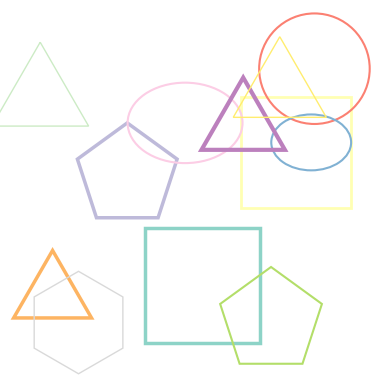[{"shape": "square", "thickness": 2.5, "radius": 0.75, "center": [0.525, 0.259]}, {"shape": "square", "thickness": 2, "radius": 0.72, "center": [0.769, 0.604]}, {"shape": "pentagon", "thickness": 2.5, "radius": 0.68, "center": [0.331, 0.545]}, {"shape": "circle", "thickness": 1.5, "radius": 0.72, "center": [0.817, 0.822]}, {"shape": "oval", "thickness": 1.5, "radius": 0.52, "center": [0.808, 0.63]}, {"shape": "triangle", "thickness": 2.5, "radius": 0.58, "center": [0.137, 0.233]}, {"shape": "pentagon", "thickness": 1.5, "radius": 0.69, "center": [0.704, 0.168]}, {"shape": "oval", "thickness": 1.5, "radius": 0.75, "center": [0.481, 0.681]}, {"shape": "hexagon", "thickness": 1, "radius": 0.67, "center": [0.204, 0.162]}, {"shape": "triangle", "thickness": 3, "radius": 0.63, "center": [0.632, 0.673]}, {"shape": "triangle", "thickness": 1, "radius": 0.73, "center": [0.104, 0.745]}, {"shape": "triangle", "thickness": 1, "radius": 0.7, "center": [0.727, 0.765]}]